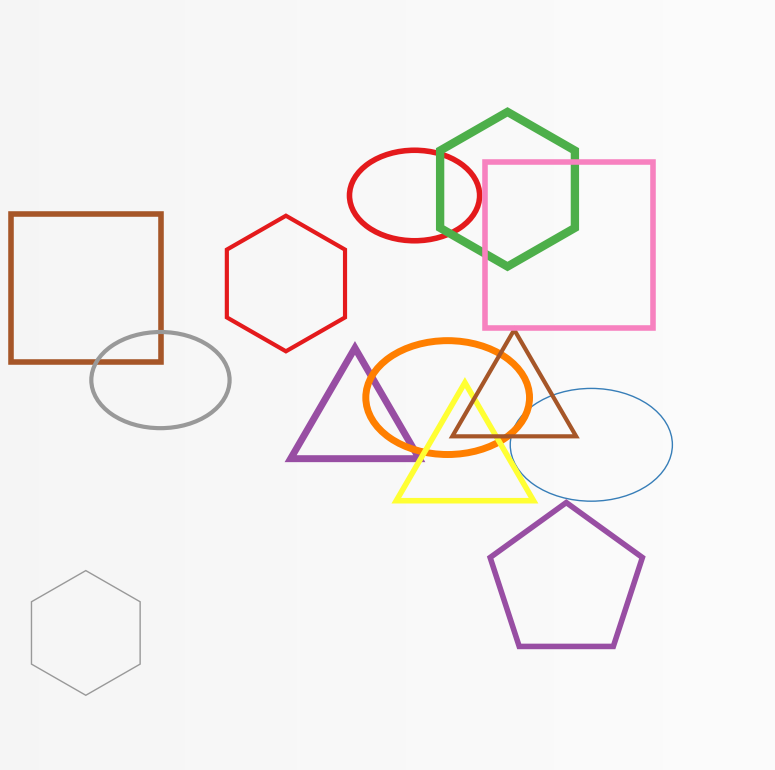[{"shape": "hexagon", "thickness": 1.5, "radius": 0.44, "center": [0.369, 0.632]}, {"shape": "oval", "thickness": 2, "radius": 0.42, "center": [0.535, 0.746]}, {"shape": "oval", "thickness": 0.5, "radius": 0.52, "center": [0.763, 0.422]}, {"shape": "hexagon", "thickness": 3, "radius": 0.5, "center": [0.655, 0.754]}, {"shape": "triangle", "thickness": 2.5, "radius": 0.48, "center": [0.458, 0.452]}, {"shape": "pentagon", "thickness": 2, "radius": 0.52, "center": [0.731, 0.244]}, {"shape": "oval", "thickness": 2.5, "radius": 0.53, "center": [0.578, 0.484]}, {"shape": "triangle", "thickness": 2, "radius": 0.51, "center": [0.6, 0.401]}, {"shape": "square", "thickness": 2, "radius": 0.48, "center": [0.111, 0.626]}, {"shape": "triangle", "thickness": 1.5, "radius": 0.46, "center": [0.664, 0.479]}, {"shape": "square", "thickness": 2, "radius": 0.54, "center": [0.734, 0.682]}, {"shape": "hexagon", "thickness": 0.5, "radius": 0.4, "center": [0.111, 0.178]}, {"shape": "oval", "thickness": 1.5, "radius": 0.45, "center": [0.207, 0.506]}]